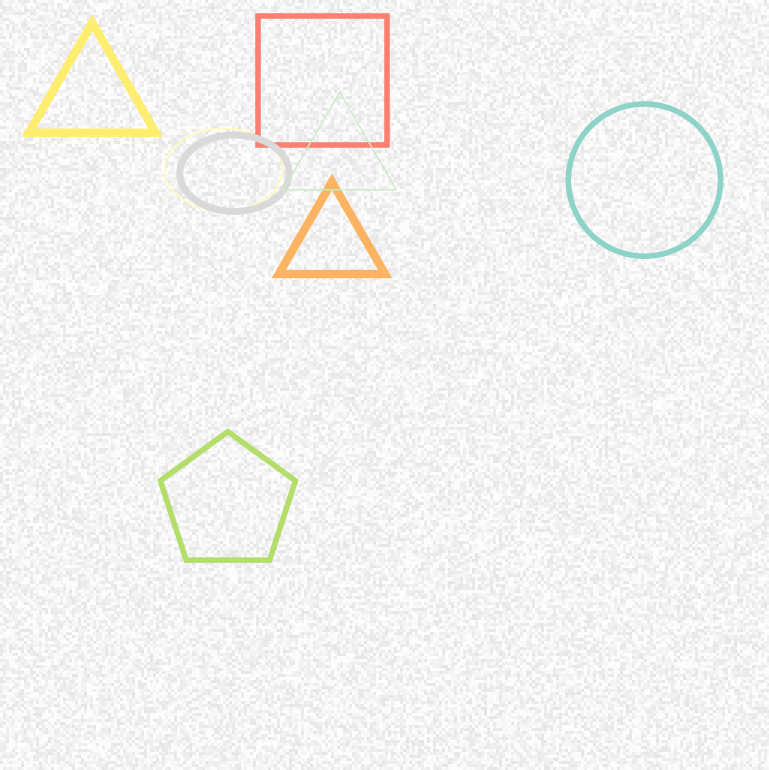[{"shape": "circle", "thickness": 2, "radius": 0.49, "center": [0.837, 0.766]}, {"shape": "oval", "thickness": 0.5, "radius": 0.38, "center": [0.29, 0.78]}, {"shape": "square", "thickness": 2, "radius": 0.42, "center": [0.419, 0.896]}, {"shape": "triangle", "thickness": 3, "radius": 0.4, "center": [0.431, 0.684]}, {"shape": "pentagon", "thickness": 2, "radius": 0.46, "center": [0.296, 0.347]}, {"shape": "oval", "thickness": 2.5, "radius": 0.36, "center": [0.304, 0.775]}, {"shape": "triangle", "thickness": 0.5, "radius": 0.42, "center": [0.441, 0.796]}, {"shape": "triangle", "thickness": 3, "radius": 0.48, "center": [0.12, 0.875]}]